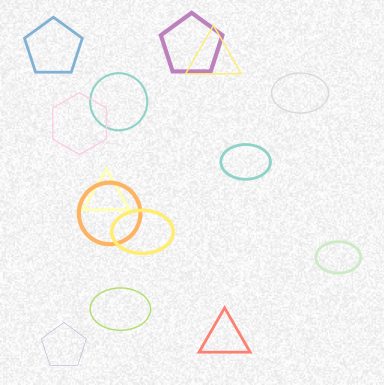[{"shape": "circle", "thickness": 1.5, "radius": 0.37, "center": [0.308, 0.736]}, {"shape": "oval", "thickness": 2, "radius": 0.32, "center": [0.638, 0.579]}, {"shape": "triangle", "thickness": 2, "radius": 0.35, "center": [0.276, 0.49]}, {"shape": "pentagon", "thickness": 0.5, "radius": 0.31, "center": [0.166, 0.101]}, {"shape": "triangle", "thickness": 2, "radius": 0.38, "center": [0.583, 0.124]}, {"shape": "pentagon", "thickness": 2, "radius": 0.39, "center": [0.139, 0.876]}, {"shape": "circle", "thickness": 3, "radius": 0.4, "center": [0.285, 0.446]}, {"shape": "oval", "thickness": 1, "radius": 0.39, "center": [0.313, 0.197]}, {"shape": "hexagon", "thickness": 1, "radius": 0.4, "center": [0.207, 0.679]}, {"shape": "oval", "thickness": 1, "radius": 0.37, "center": [0.779, 0.758]}, {"shape": "pentagon", "thickness": 3, "radius": 0.42, "center": [0.498, 0.883]}, {"shape": "oval", "thickness": 2, "radius": 0.29, "center": [0.879, 0.331]}, {"shape": "triangle", "thickness": 1, "radius": 0.42, "center": [0.554, 0.85]}, {"shape": "oval", "thickness": 2.5, "radius": 0.4, "center": [0.37, 0.398]}]